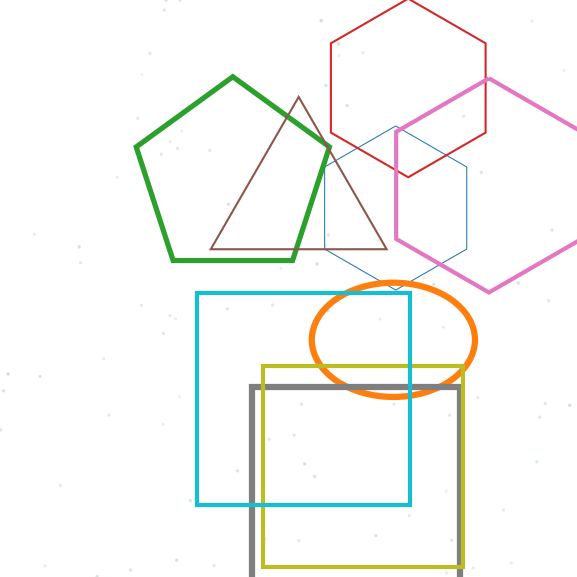[{"shape": "hexagon", "thickness": 0.5, "radius": 0.71, "center": [0.685, 0.639]}, {"shape": "oval", "thickness": 3, "radius": 0.71, "center": [0.681, 0.411]}, {"shape": "pentagon", "thickness": 2.5, "radius": 0.88, "center": [0.403, 0.69]}, {"shape": "hexagon", "thickness": 1, "radius": 0.77, "center": [0.707, 0.847]}, {"shape": "triangle", "thickness": 1, "radius": 0.88, "center": [0.517, 0.655]}, {"shape": "hexagon", "thickness": 2, "radius": 0.93, "center": [0.847, 0.678]}, {"shape": "square", "thickness": 3, "radius": 0.9, "center": [0.616, 0.15]}, {"shape": "square", "thickness": 2, "radius": 0.87, "center": [0.628, 0.192]}, {"shape": "square", "thickness": 2, "radius": 0.92, "center": [0.525, 0.309]}]